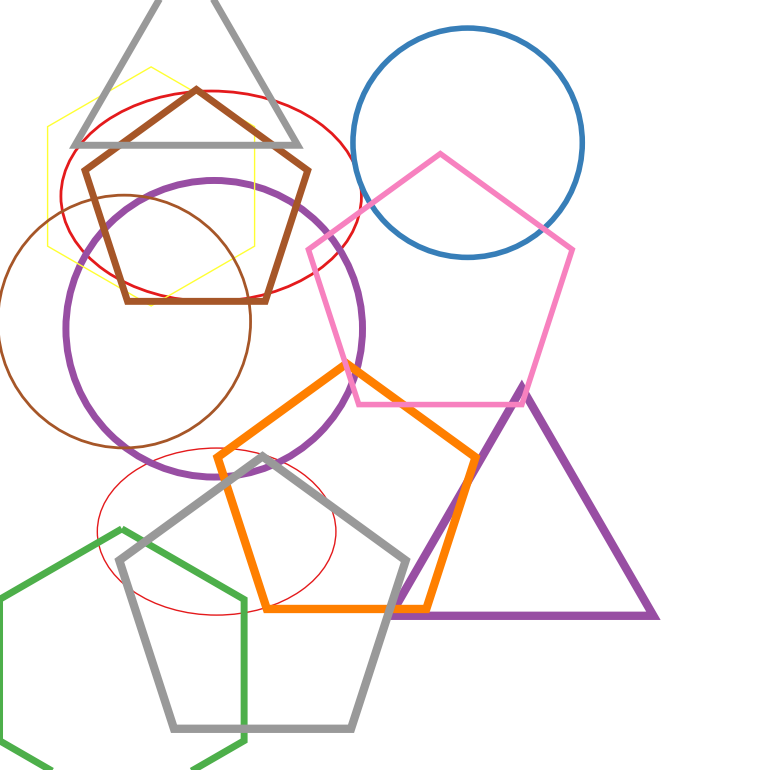[{"shape": "oval", "thickness": 0.5, "radius": 0.77, "center": [0.281, 0.31]}, {"shape": "oval", "thickness": 1, "radius": 0.98, "center": [0.274, 0.745]}, {"shape": "circle", "thickness": 2, "radius": 0.74, "center": [0.607, 0.815]}, {"shape": "hexagon", "thickness": 2.5, "radius": 0.92, "center": [0.158, 0.13]}, {"shape": "triangle", "thickness": 3, "radius": 0.99, "center": [0.678, 0.299]}, {"shape": "circle", "thickness": 2.5, "radius": 0.96, "center": [0.278, 0.573]}, {"shape": "pentagon", "thickness": 3, "radius": 0.88, "center": [0.45, 0.352]}, {"shape": "hexagon", "thickness": 0.5, "radius": 0.78, "center": [0.196, 0.758]}, {"shape": "pentagon", "thickness": 2.5, "radius": 0.76, "center": [0.255, 0.732]}, {"shape": "circle", "thickness": 1, "radius": 0.82, "center": [0.161, 0.582]}, {"shape": "pentagon", "thickness": 2, "radius": 0.9, "center": [0.572, 0.62]}, {"shape": "triangle", "thickness": 2.5, "radius": 0.83, "center": [0.242, 0.895]}, {"shape": "pentagon", "thickness": 3, "radius": 0.98, "center": [0.341, 0.212]}]